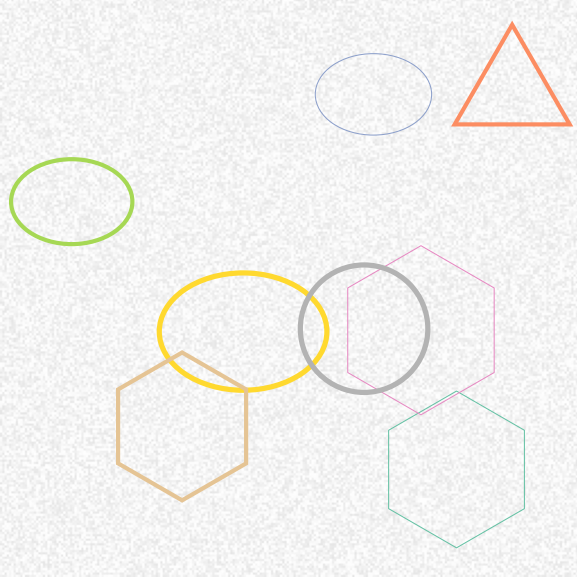[{"shape": "hexagon", "thickness": 0.5, "radius": 0.68, "center": [0.791, 0.186]}, {"shape": "triangle", "thickness": 2, "radius": 0.57, "center": [0.887, 0.841]}, {"shape": "oval", "thickness": 0.5, "radius": 0.5, "center": [0.647, 0.836]}, {"shape": "hexagon", "thickness": 0.5, "radius": 0.73, "center": [0.729, 0.427]}, {"shape": "oval", "thickness": 2, "radius": 0.53, "center": [0.124, 0.65]}, {"shape": "oval", "thickness": 2.5, "radius": 0.73, "center": [0.421, 0.425]}, {"shape": "hexagon", "thickness": 2, "radius": 0.64, "center": [0.315, 0.261]}, {"shape": "circle", "thickness": 2.5, "radius": 0.55, "center": [0.63, 0.43]}]